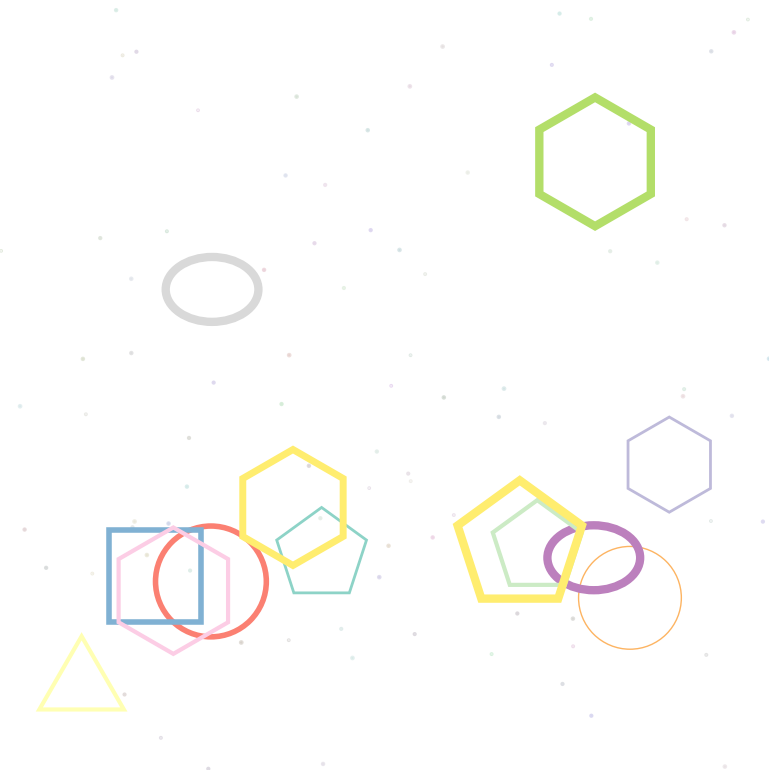[{"shape": "pentagon", "thickness": 1, "radius": 0.31, "center": [0.418, 0.28]}, {"shape": "triangle", "thickness": 1.5, "radius": 0.32, "center": [0.106, 0.11]}, {"shape": "hexagon", "thickness": 1, "radius": 0.31, "center": [0.869, 0.397]}, {"shape": "circle", "thickness": 2, "radius": 0.36, "center": [0.274, 0.245]}, {"shape": "square", "thickness": 2, "radius": 0.3, "center": [0.201, 0.252]}, {"shape": "circle", "thickness": 0.5, "radius": 0.33, "center": [0.818, 0.224]}, {"shape": "hexagon", "thickness": 3, "radius": 0.42, "center": [0.773, 0.79]}, {"shape": "hexagon", "thickness": 1.5, "radius": 0.41, "center": [0.225, 0.233]}, {"shape": "oval", "thickness": 3, "radius": 0.3, "center": [0.275, 0.624]}, {"shape": "oval", "thickness": 3, "radius": 0.3, "center": [0.771, 0.276]}, {"shape": "pentagon", "thickness": 1.5, "radius": 0.3, "center": [0.698, 0.29]}, {"shape": "hexagon", "thickness": 2.5, "radius": 0.38, "center": [0.38, 0.341]}, {"shape": "pentagon", "thickness": 3, "radius": 0.42, "center": [0.675, 0.291]}]